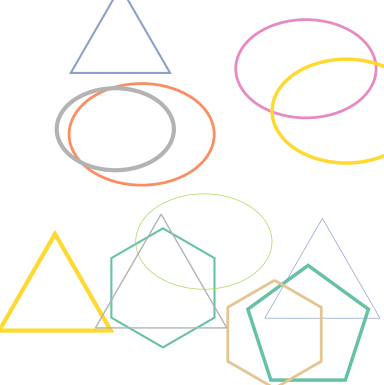[{"shape": "hexagon", "thickness": 1.5, "radius": 0.77, "center": [0.423, 0.252]}, {"shape": "pentagon", "thickness": 2.5, "radius": 0.82, "center": [0.8, 0.146]}, {"shape": "oval", "thickness": 2, "radius": 0.94, "center": [0.368, 0.651]}, {"shape": "triangle", "thickness": 1.5, "radius": 0.74, "center": [0.313, 0.885]}, {"shape": "triangle", "thickness": 0.5, "radius": 0.86, "center": [0.837, 0.26]}, {"shape": "oval", "thickness": 2, "radius": 0.91, "center": [0.795, 0.821]}, {"shape": "oval", "thickness": 0.5, "radius": 0.88, "center": [0.529, 0.373]}, {"shape": "oval", "thickness": 2.5, "radius": 0.96, "center": [0.899, 0.711]}, {"shape": "triangle", "thickness": 3, "radius": 0.84, "center": [0.143, 0.225]}, {"shape": "hexagon", "thickness": 2, "radius": 0.7, "center": [0.713, 0.132]}, {"shape": "triangle", "thickness": 1, "radius": 0.98, "center": [0.418, 0.247]}, {"shape": "oval", "thickness": 3, "radius": 0.76, "center": [0.299, 0.664]}]